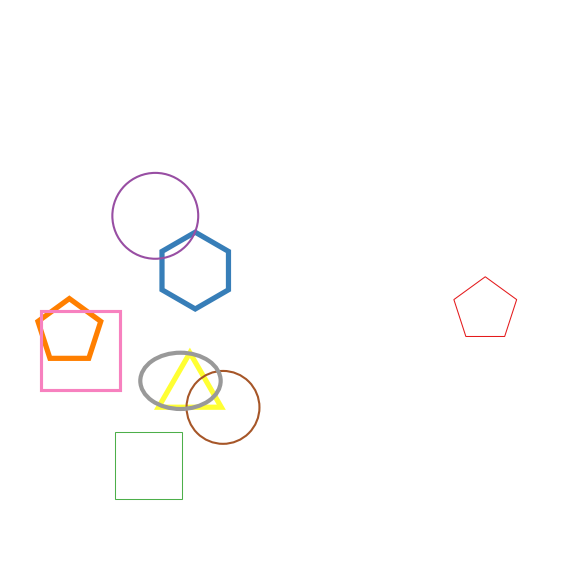[{"shape": "pentagon", "thickness": 0.5, "radius": 0.29, "center": [0.84, 0.463]}, {"shape": "hexagon", "thickness": 2.5, "radius": 0.33, "center": [0.338, 0.531]}, {"shape": "square", "thickness": 0.5, "radius": 0.29, "center": [0.257, 0.193]}, {"shape": "circle", "thickness": 1, "radius": 0.37, "center": [0.269, 0.625]}, {"shape": "pentagon", "thickness": 2.5, "radius": 0.29, "center": [0.12, 0.425]}, {"shape": "triangle", "thickness": 2.5, "radius": 0.31, "center": [0.329, 0.325]}, {"shape": "circle", "thickness": 1, "radius": 0.32, "center": [0.386, 0.294]}, {"shape": "square", "thickness": 1.5, "radius": 0.34, "center": [0.14, 0.392]}, {"shape": "oval", "thickness": 2, "radius": 0.35, "center": [0.313, 0.34]}]